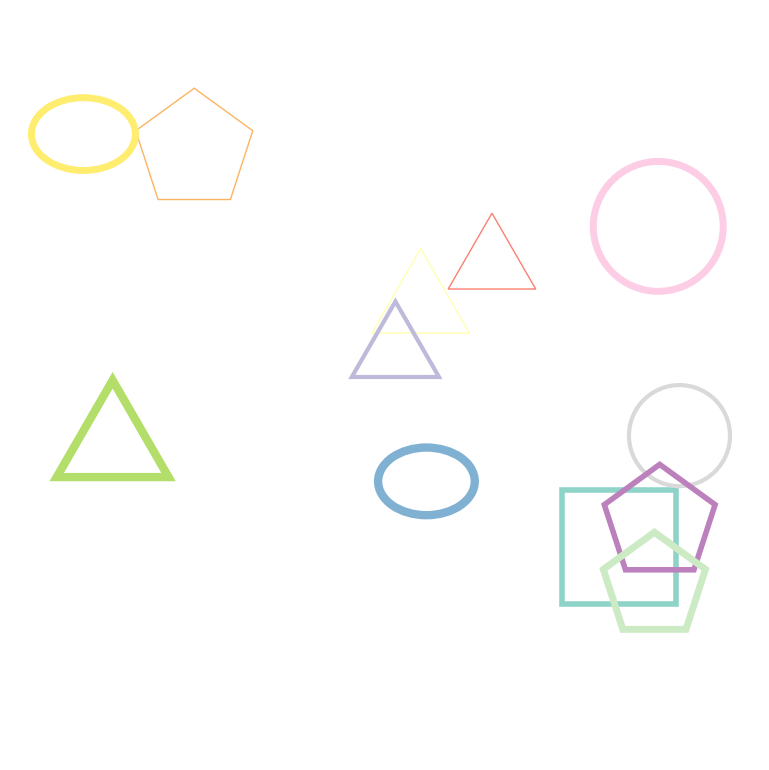[{"shape": "square", "thickness": 2, "radius": 0.37, "center": [0.804, 0.29]}, {"shape": "triangle", "thickness": 0.5, "radius": 0.37, "center": [0.546, 0.604]}, {"shape": "triangle", "thickness": 1.5, "radius": 0.33, "center": [0.514, 0.543]}, {"shape": "triangle", "thickness": 0.5, "radius": 0.33, "center": [0.639, 0.657]}, {"shape": "oval", "thickness": 3, "radius": 0.31, "center": [0.554, 0.375]}, {"shape": "pentagon", "thickness": 0.5, "radius": 0.4, "center": [0.252, 0.806]}, {"shape": "triangle", "thickness": 3, "radius": 0.42, "center": [0.146, 0.422]}, {"shape": "circle", "thickness": 2.5, "radius": 0.42, "center": [0.855, 0.706]}, {"shape": "circle", "thickness": 1.5, "radius": 0.33, "center": [0.882, 0.434]}, {"shape": "pentagon", "thickness": 2, "radius": 0.38, "center": [0.857, 0.321]}, {"shape": "pentagon", "thickness": 2.5, "radius": 0.35, "center": [0.85, 0.239]}, {"shape": "oval", "thickness": 2.5, "radius": 0.34, "center": [0.108, 0.826]}]